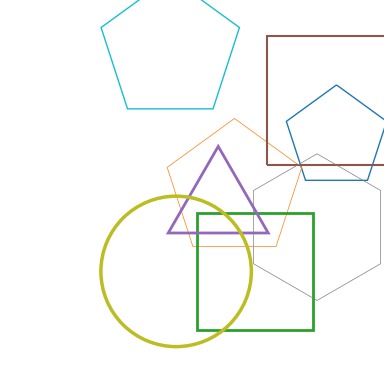[{"shape": "pentagon", "thickness": 1, "radius": 0.68, "center": [0.874, 0.642]}, {"shape": "pentagon", "thickness": 0.5, "radius": 0.92, "center": [0.609, 0.508]}, {"shape": "square", "thickness": 2, "radius": 0.76, "center": [0.662, 0.295]}, {"shape": "triangle", "thickness": 2, "radius": 0.75, "center": [0.567, 0.47]}, {"shape": "square", "thickness": 1.5, "radius": 0.84, "center": [0.862, 0.739]}, {"shape": "hexagon", "thickness": 0.5, "radius": 0.95, "center": [0.824, 0.41]}, {"shape": "circle", "thickness": 2.5, "radius": 0.98, "center": [0.457, 0.295]}, {"shape": "pentagon", "thickness": 1, "radius": 0.94, "center": [0.442, 0.87]}]